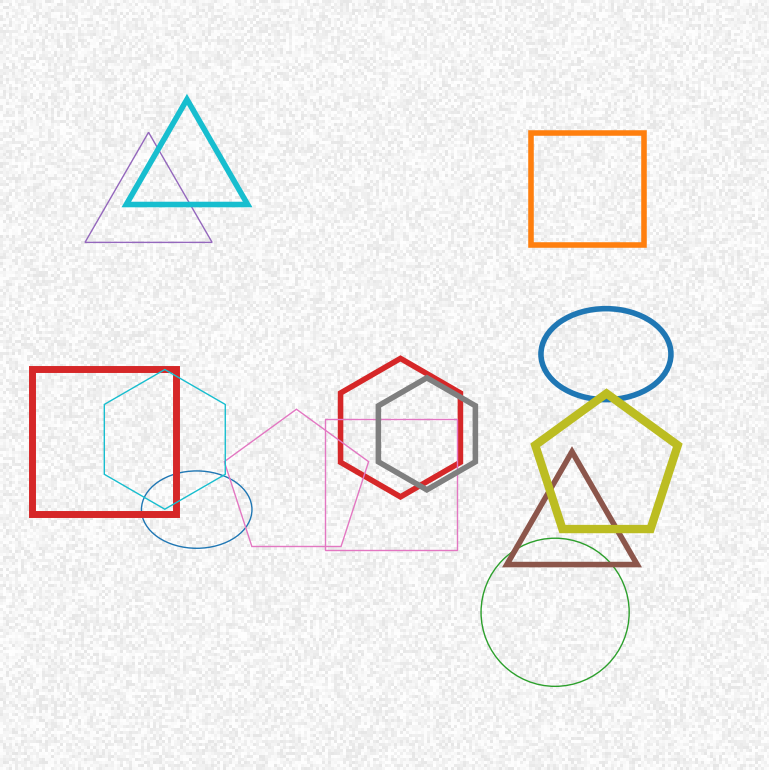[{"shape": "oval", "thickness": 2, "radius": 0.42, "center": [0.787, 0.54]}, {"shape": "oval", "thickness": 0.5, "radius": 0.36, "center": [0.255, 0.338]}, {"shape": "square", "thickness": 2, "radius": 0.37, "center": [0.764, 0.755]}, {"shape": "circle", "thickness": 0.5, "radius": 0.48, "center": [0.721, 0.205]}, {"shape": "square", "thickness": 2.5, "radius": 0.47, "center": [0.135, 0.427]}, {"shape": "hexagon", "thickness": 2, "radius": 0.45, "center": [0.52, 0.445]}, {"shape": "triangle", "thickness": 0.5, "radius": 0.48, "center": [0.193, 0.733]}, {"shape": "triangle", "thickness": 2, "radius": 0.49, "center": [0.743, 0.316]}, {"shape": "square", "thickness": 0.5, "radius": 0.43, "center": [0.508, 0.371]}, {"shape": "pentagon", "thickness": 0.5, "radius": 0.49, "center": [0.385, 0.37]}, {"shape": "hexagon", "thickness": 2, "radius": 0.36, "center": [0.554, 0.437]}, {"shape": "pentagon", "thickness": 3, "radius": 0.49, "center": [0.788, 0.392]}, {"shape": "triangle", "thickness": 2, "radius": 0.45, "center": [0.243, 0.78]}, {"shape": "hexagon", "thickness": 0.5, "radius": 0.45, "center": [0.214, 0.429]}]